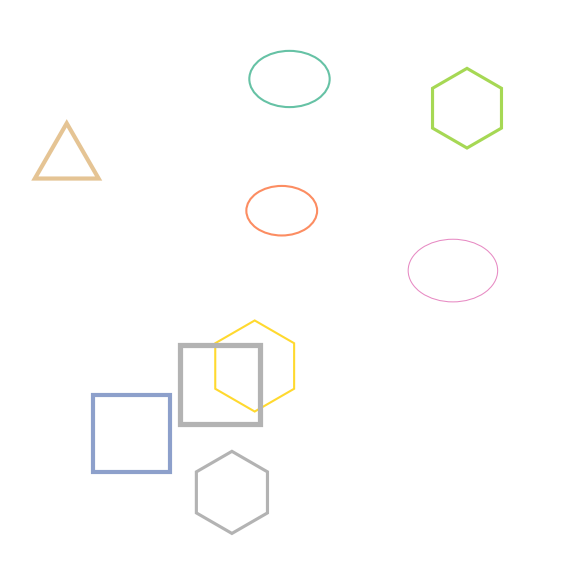[{"shape": "oval", "thickness": 1, "radius": 0.35, "center": [0.501, 0.862]}, {"shape": "oval", "thickness": 1, "radius": 0.31, "center": [0.488, 0.634]}, {"shape": "square", "thickness": 2, "radius": 0.33, "center": [0.227, 0.249]}, {"shape": "oval", "thickness": 0.5, "radius": 0.39, "center": [0.784, 0.531]}, {"shape": "hexagon", "thickness": 1.5, "radius": 0.34, "center": [0.809, 0.812]}, {"shape": "hexagon", "thickness": 1, "radius": 0.39, "center": [0.441, 0.365]}, {"shape": "triangle", "thickness": 2, "radius": 0.32, "center": [0.116, 0.722]}, {"shape": "hexagon", "thickness": 1.5, "radius": 0.36, "center": [0.402, 0.147]}, {"shape": "square", "thickness": 2.5, "radius": 0.35, "center": [0.381, 0.333]}]